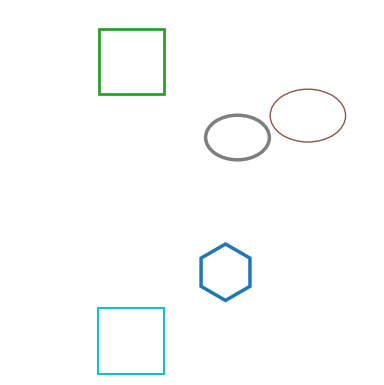[{"shape": "hexagon", "thickness": 2.5, "radius": 0.37, "center": [0.586, 0.293]}, {"shape": "square", "thickness": 2, "radius": 0.42, "center": [0.342, 0.84]}, {"shape": "oval", "thickness": 1, "radius": 0.49, "center": [0.8, 0.7]}, {"shape": "oval", "thickness": 2.5, "radius": 0.41, "center": [0.617, 0.643]}, {"shape": "square", "thickness": 1.5, "radius": 0.43, "center": [0.34, 0.114]}]